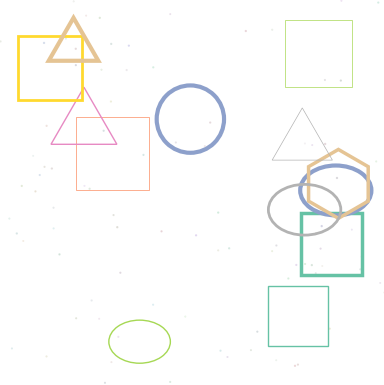[{"shape": "square", "thickness": 2.5, "radius": 0.4, "center": [0.861, 0.366]}, {"shape": "square", "thickness": 1, "radius": 0.39, "center": [0.775, 0.179]}, {"shape": "square", "thickness": 0.5, "radius": 0.47, "center": [0.292, 0.602]}, {"shape": "circle", "thickness": 3, "radius": 0.44, "center": [0.494, 0.691]}, {"shape": "oval", "thickness": 3, "radius": 0.46, "center": [0.872, 0.505]}, {"shape": "triangle", "thickness": 1, "radius": 0.49, "center": [0.218, 0.675]}, {"shape": "square", "thickness": 0.5, "radius": 0.44, "center": [0.827, 0.861]}, {"shape": "oval", "thickness": 1, "radius": 0.4, "center": [0.363, 0.113]}, {"shape": "square", "thickness": 2, "radius": 0.42, "center": [0.131, 0.824]}, {"shape": "triangle", "thickness": 3, "radius": 0.37, "center": [0.191, 0.879]}, {"shape": "hexagon", "thickness": 2.5, "radius": 0.45, "center": [0.879, 0.522]}, {"shape": "triangle", "thickness": 0.5, "radius": 0.45, "center": [0.785, 0.629]}, {"shape": "oval", "thickness": 2, "radius": 0.47, "center": [0.791, 0.455]}]